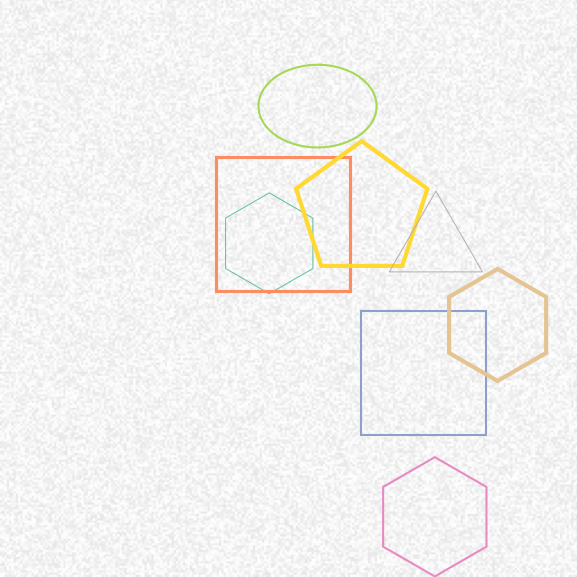[{"shape": "hexagon", "thickness": 0.5, "radius": 0.44, "center": [0.466, 0.578]}, {"shape": "square", "thickness": 1.5, "radius": 0.58, "center": [0.49, 0.611]}, {"shape": "square", "thickness": 1, "radius": 0.54, "center": [0.734, 0.353]}, {"shape": "hexagon", "thickness": 1, "radius": 0.52, "center": [0.753, 0.104]}, {"shape": "oval", "thickness": 1, "radius": 0.51, "center": [0.55, 0.815]}, {"shape": "pentagon", "thickness": 2, "radius": 0.6, "center": [0.626, 0.635]}, {"shape": "hexagon", "thickness": 2, "radius": 0.49, "center": [0.862, 0.436]}, {"shape": "triangle", "thickness": 0.5, "radius": 0.47, "center": [0.755, 0.575]}]